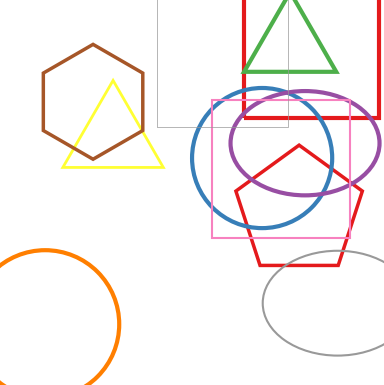[{"shape": "pentagon", "thickness": 2.5, "radius": 0.86, "center": [0.777, 0.45]}, {"shape": "square", "thickness": 3, "radius": 0.87, "center": [0.809, 0.868]}, {"shape": "circle", "thickness": 3, "radius": 0.91, "center": [0.681, 0.589]}, {"shape": "triangle", "thickness": 3, "radius": 0.69, "center": [0.754, 0.883]}, {"shape": "oval", "thickness": 3, "radius": 0.97, "center": [0.792, 0.628]}, {"shape": "circle", "thickness": 3, "radius": 0.96, "center": [0.117, 0.158]}, {"shape": "triangle", "thickness": 2, "radius": 0.75, "center": [0.294, 0.64]}, {"shape": "hexagon", "thickness": 2.5, "radius": 0.75, "center": [0.242, 0.736]}, {"shape": "square", "thickness": 1.5, "radius": 0.89, "center": [0.73, 0.561]}, {"shape": "oval", "thickness": 1.5, "radius": 0.97, "center": [0.877, 0.213]}, {"shape": "square", "thickness": 0.5, "radius": 0.85, "center": [0.578, 0.841]}]